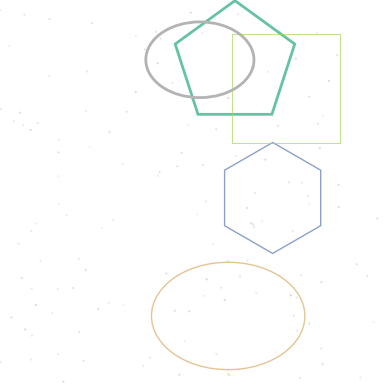[{"shape": "pentagon", "thickness": 2, "radius": 0.82, "center": [0.61, 0.835]}, {"shape": "hexagon", "thickness": 1, "radius": 0.72, "center": [0.708, 0.486]}, {"shape": "square", "thickness": 0.5, "radius": 0.7, "center": [0.743, 0.77]}, {"shape": "oval", "thickness": 1, "radius": 1.0, "center": [0.593, 0.179]}, {"shape": "oval", "thickness": 2, "radius": 0.7, "center": [0.519, 0.845]}]